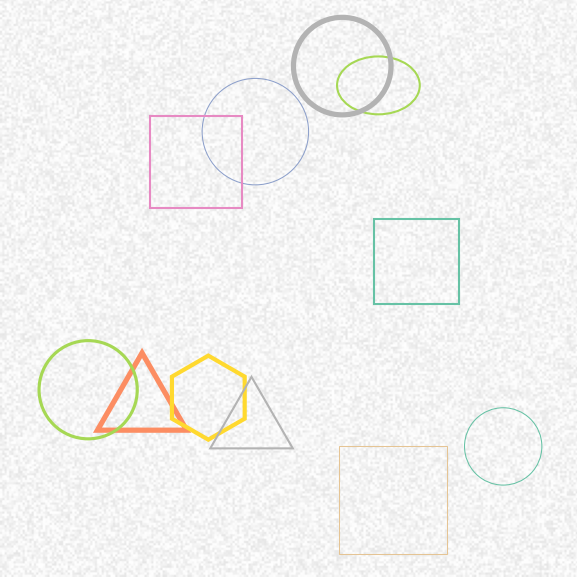[{"shape": "circle", "thickness": 0.5, "radius": 0.33, "center": [0.871, 0.226]}, {"shape": "square", "thickness": 1, "radius": 0.37, "center": [0.721, 0.547]}, {"shape": "triangle", "thickness": 2.5, "radius": 0.45, "center": [0.246, 0.299]}, {"shape": "circle", "thickness": 0.5, "radius": 0.46, "center": [0.442, 0.771]}, {"shape": "square", "thickness": 1, "radius": 0.4, "center": [0.339, 0.719]}, {"shape": "circle", "thickness": 1.5, "radius": 0.43, "center": [0.153, 0.324]}, {"shape": "oval", "thickness": 1, "radius": 0.36, "center": [0.655, 0.851]}, {"shape": "hexagon", "thickness": 2, "radius": 0.36, "center": [0.361, 0.311]}, {"shape": "square", "thickness": 0.5, "radius": 0.47, "center": [0.681, 0.133]}, {"shape": "circle", "thickness": 2.5, "radius": 0.42, "center": [0.593, 0.885]}, {"shape": "triangle", "thickness": 1, "radius": 0.41, "center": [0.436, 0.264]}]